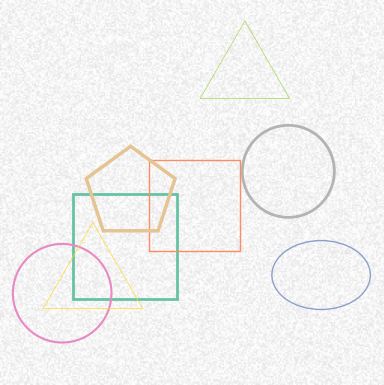[{"shape": "square", "thickness": 2, "radius": 0.68, "center": [0.324, 0.36]}, {"shape": "square", "thickness": 1, "radius": 0.59, "center": [0.504, 0.467]}, {"shape": "oval", "thickness": 1, "radius": 0.64, "center": [0.834, 0.286]}, {"shape": "circle", "thickness": 1.5, "radius": 0.64, "center": [0.162, 0.238]}, {"shape": "triangle", "thickness": 0.5, "radius": 0.67, "center": [0.636, 0.811]}, {"shape": "triangle", "thickness": 0.5, "radius": 0.75, "center": [0.241, 0.273]}, {"shape": "pentagon", "thickness": 2.5, "radius": 0.61, "center": [0.339, 0.499]}, {"shape": "circle", "thickness": 2, "radius": 0.6, "center": [0.749, 0.555]}]